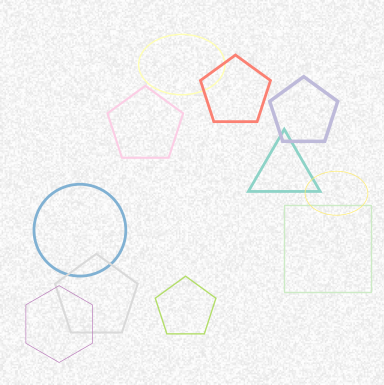[{"shape": "triangle", "thickness": 2, "radius": 0.54, "center": [0.738, 0.557]}, {"shape": "oval", "thickness": 1, "radius": 0.56, "center": [0.472, 0.832]}, {"shape": "pentagon", "thickness": 2.5, "radius": 0.46, "center": [0.789, 0.708]}, {"shape": "pentagon", "thickness": 2, "radius": 0.48, "center": [0.612, 0.761]}, {"shape": "circle", "thickness": 2, "radius": 0.6, "center": [0.208, 0.402]}, {"shape": "pentagon", "thickness": 1, "radius": 0.41, "center": [0.482, 0.2]}, {"shape": "pentagon", "thickness": 1.5, "radius": 0.52, "center": [0.377, 0.674]}, {"shape": "pentagon", "thickness": 1.5, "radius": 0.56, "center": [0.25, 0.228]}, {"shape": "hexagon", "thickness": 0.5, "radius": 0.5, "center": [0.154, 0.158]}, {"shape": "square", "thickness": 1, "radius": 0.57, "center": [0.852, 0.355]}, {"shape": "oval", "thickness": 0.5, "radius": 0.41, "center": [0.874, 0.498]}]